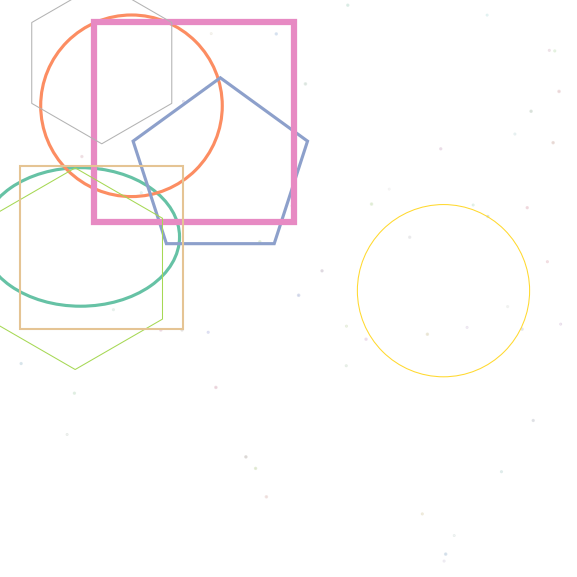[{"shape": "oval", "thickness": 1.5, "radius": 0.86, "center": [0.14, 0.589]}, {"shape": "circle", "thickness": 1.5, "radius": 0.79, "center": [0.228, 0.816]}, {"shape": "pentagon", "thickness": 1.5, "radius": 0.79, "center": [0.381, 0.706]}, {"shape": "square", "thickness": 3, "radius": 0.86, "center": [0.336, 0.788]}, {"shape": "hexagon", "thickness": 0.5, "radius": 0.87, "center": [0.13, 0.534]}, {"shape": "circle", "thickness": 0.5, "radius": 0.75, "center": [0.768, 0.496]}, {"shape": "square", "thickness": 1, "radius": 0.71, "center": [0.176, 0.571]}, {"shape": "hexagon", "thickness": 0.5, "radius": 0.7, "center": [0.176, 0.89]}]